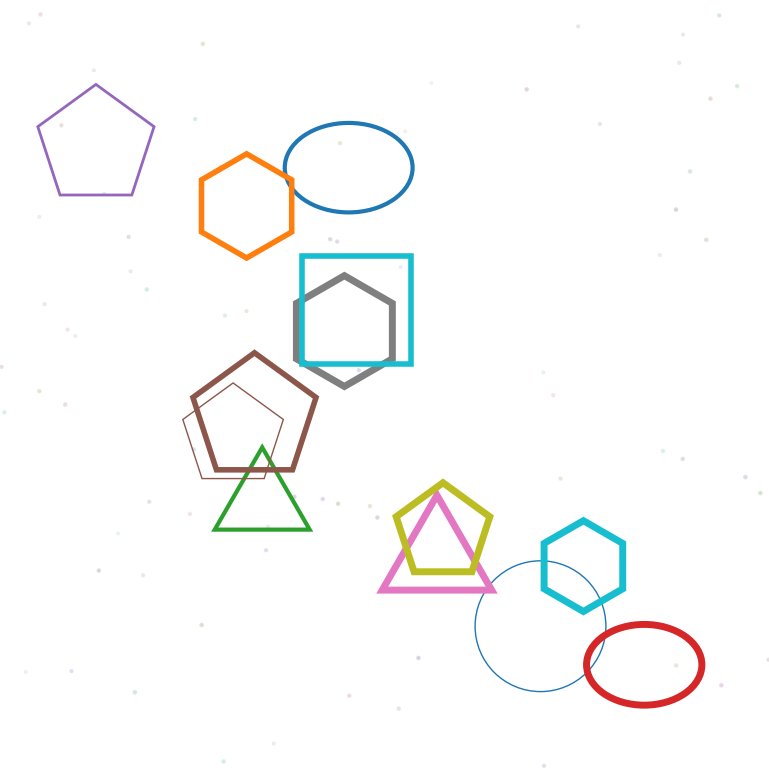[{"shape": "oval", "thickness": 1.5, "radius": 0.42, "center": [0.453, 0.782]}, {"shape": "circle", "thickness": 0.5, "radius": 0.42, "center": [0.702, 0.187]}, {"shape": "hexagon", "thickness": 2, "radius": 0.34, "center": [0.32, 0.733]}, {"shape": "triangle", "thickness": 1.5, "radius": 0.36, "center": [0.341, 0.348]}, {"shape": "oval", "thickness": 2.5, "radius": 0.37, "center": [0.837, 0.137]}, {"shape": "pentagon", "thickness": 1, "radius": 0.4, "center": [0.125, 0.811]}, {"shape": "pentagon", "thickness": 2, "radius": 0.42, "center": [0.331, 0.458]}, {"shape": "pentagon", "thickness": 0.5, "radius": 0.34, "center": [0.303, 0.434]}, {"shape": "triangle", "thickness": 2.5, "radius": 0.41, "center": [0.567, 0.275]}, {"shape": "hexagon", "thickness": 2.5, "radius": 0.36, "center": [0.447, 0.57]}, {"shape": "pentagon", "thickness": 2.5, "radius": 0.32, "center": [0.575, 0.309]}, {"shape": "square", "thickness": 2, "radius": 0.35, "center": [0.463, 0.597]}, {"shape": "hexagon", "thickness": 2.5, "radius": 0.29, "center": [0.758, 0.265]}]